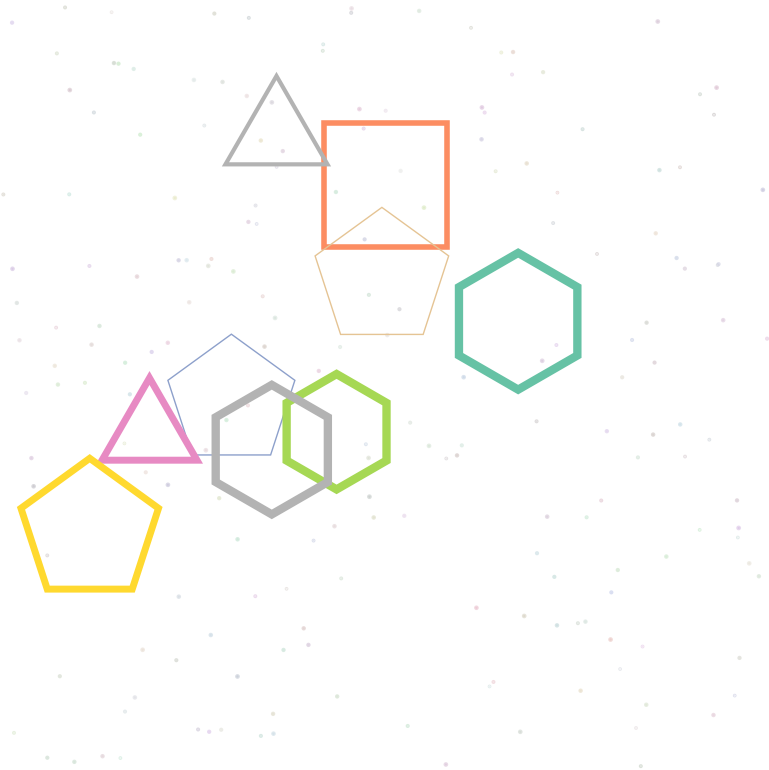[{"shape": "hexagon", "thickness": 3, "radius": 0.44, "center": [0.673, 0.583]}, {"shape": "square", "thickness": 2, "radius": 0.4, "center": [0.5, 0.759]}, {"shape": "pentagon", "thickness": 0.5, "radius": 0.43, "center": [0.3, 0.479]}, {"shape": "triangle", "thickness": 2.5, "radius": 0.36, "center": [0.194, 0.438]}, {"shape": "hexagon", "thickness": 3, "radius": 0.37, "center": [0.437, 0.439]}, {"shape": "pentagon", "thickness": 2.5, "radius": 0.47, "center": [0.117, 0.311]}, {"shape": "pentagon", "thickness": 0.5, "radius": 0.46, "center": [0.496, 0.639]}, {"shape": "triangle", "thickness": 1.5, "radius": 0.38, "center": [0.359, 0.825]}, {"shape": "hexagon", "thickness": 3, "radius": 0.42, "center": [0.353, 0.416]}]